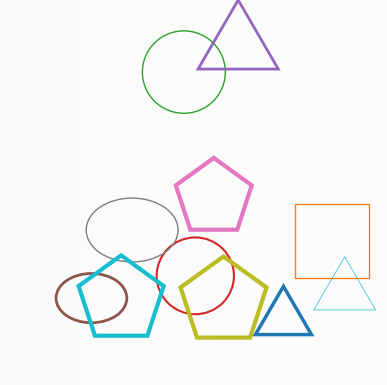[{"shape": "triangle", "thickness": 2.5, "radius": 0.42, "center": [0.731, 0.173]}, {"shape": "square", "thickness": 1, "radius": 0.48, "center": [0.857, 0.374]}, {"shape": "circle", "thickness": 1, "radius": 0.54, "center": [0.474, 0.813]}, {"shape": "circle", "thickness": 1.5, "radius": 0.5, "center": [0.504, 0.284]}, {"shape": "triangle", "thickness": 2, "radius": 0.6, "center": [0.615, 0.88]}, {"shape": "oval", "thickness": 2, "radius": 0.46, "center": [0.236, 0.226]}, {"shape": "pentagon", "thickness": 3, "radius": 0.52, "center": [0.552, 0.487]}, {"shape": "oval", "thickness": 1, "radius": 0.59, "center": [0.341, 0.403]}, {"shape": "pentagon", "thickness": 3, "radius": 0.58, "center": [0.577, 0.217]}, {"shape": "pentagon", "thickness": 3, "radius": 0.58, "center": [0.313, 0.221]}, {"shape": "triangle", "thickness": 0.5, "radius": 0.46, "center": [0.89, 0.241]}]